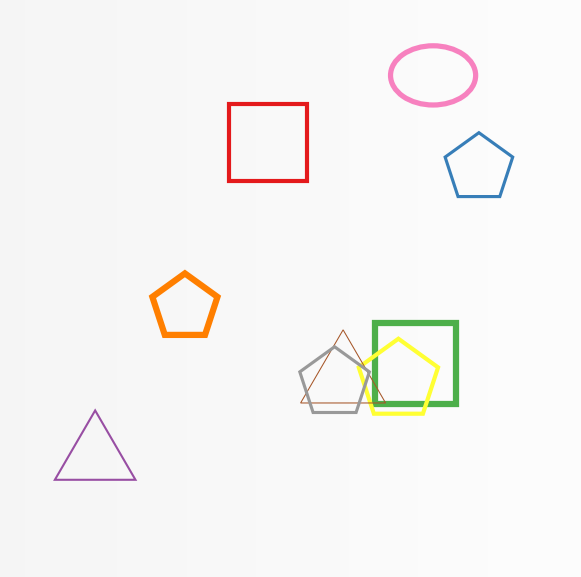[{"shape": "square", "thickness": 2, "radius": 0.33, "center": [0.461, 0.752]}, {"shape": "pentagon", "thickness": 1.5, "radius": 0.31, "center": [0.824, 0.708]}, {"shape": "square", "thickness": 3, "radius": 0.35, "center": [0.715, 0.37]}, {"shape": "triangle", "thickness": 1, "radius": 0.4, "center": [0.164, 0.208]}, {"shape": "pentagon", "thickness": 3, "radius": 0.29, "center": [0.318, 0.467]}, {"shape": "pentagon", "thickness": 2, "radius": 0.36, "center": [0.685, 0.341]}, {"shape": "triangle", "thickness": 0.5, "radius": 0.42, "center": [0.59, 0.344]}, {"shape": "oval", "thickness": 2.5, "radius": 0.37, "center": [0.745, 0.869]}, {"shape": "pentagon", "thickness": 1.5, "radius": 0.31, "center": [0.576, 0.336]}]